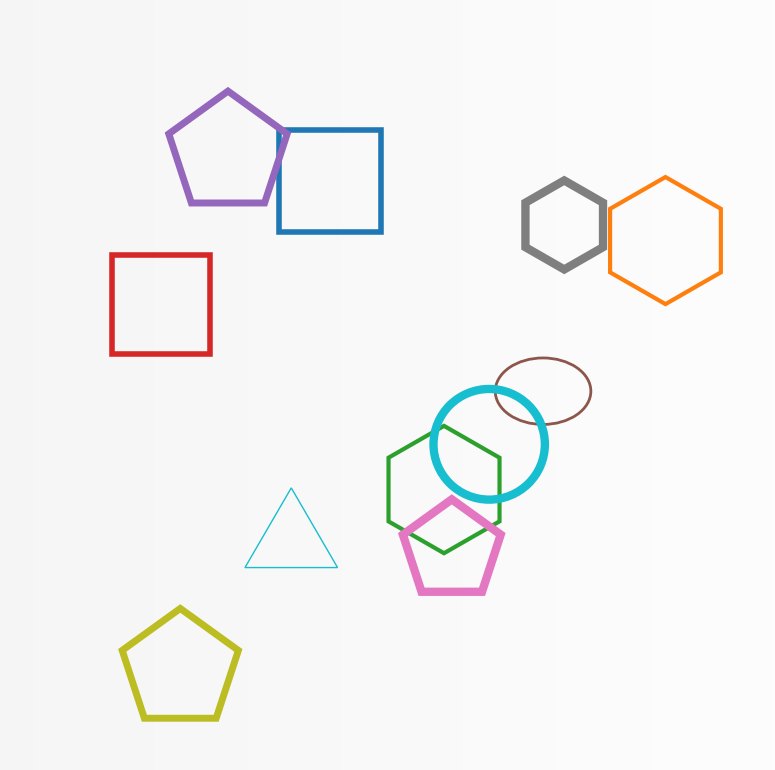[{"shape": "square", "thickness": 2, "radius": 0.33, "center": [0.426, 0.765]}, {"shape": "hexagon", "thickness": 1.5, "radius": 0.41, "center": [0.859, 0.688]}, {"shape": "hexagon", "thickness": 1.5, "radius": 0.41, "center": [0.573, 0.364]}, {"shape": "square", "thickness": 2, "radius": 0.32, "center": [0.208, 0.605]}, {"shape": "pentagon", "thickness": 2.5, "radius": 0.4, "center": [0.294, 0.801]}, {"shape": "oval", "thickness": 1, "radius": 0.31, "center": [0.701, 0.492]}, {"shape": "pentagon", "thickness": 3, "radius": 0.33, "center": [0.583, 0.285]}, {"shape": "hexagon", "thickness": 3, "radius": 0.29, "center": [0.728, 0.708]}, {"shape": "pentagon", "thickness": 2.5, "radius": 0.39, "center": [0.233, 0.131]}, {"shape": "triangle", "thickness": 0.5, "radius": 0.34, "center": [0.376, 0.297]}, {"shape": "circle", "thickness": 3, "radius": 0.36, "center": [0.631, 0.423]}]